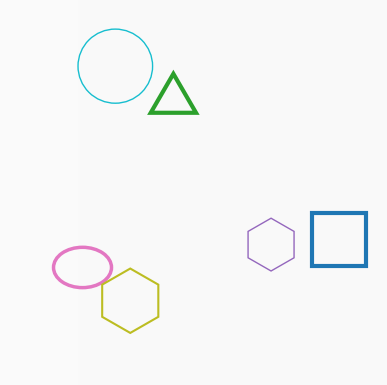[{"shape": "square", "thickness": 3, "radius": 0.35, "center": [0.876, 0.378]}, {"shape": "triangle", "thickness": 3, "radius": 0.34, "center": [0.447, 0.741]}, {"shape": "hexagon", "thickness": 1, "radius": 0.34, "center": [0.7, 0.365]}, {"shape": "oval", "thickness": 2.5, "radius": 0.37, "center": [0.213, 0.305]}, {"shape": "hexagon", "thickness": 1.5, "radius": 0.42, "center": [0.336, 0.219]}, {"shape": "circle", "thickness": 1, "radius": 0.48, "center": [0.298, 0.828]}]